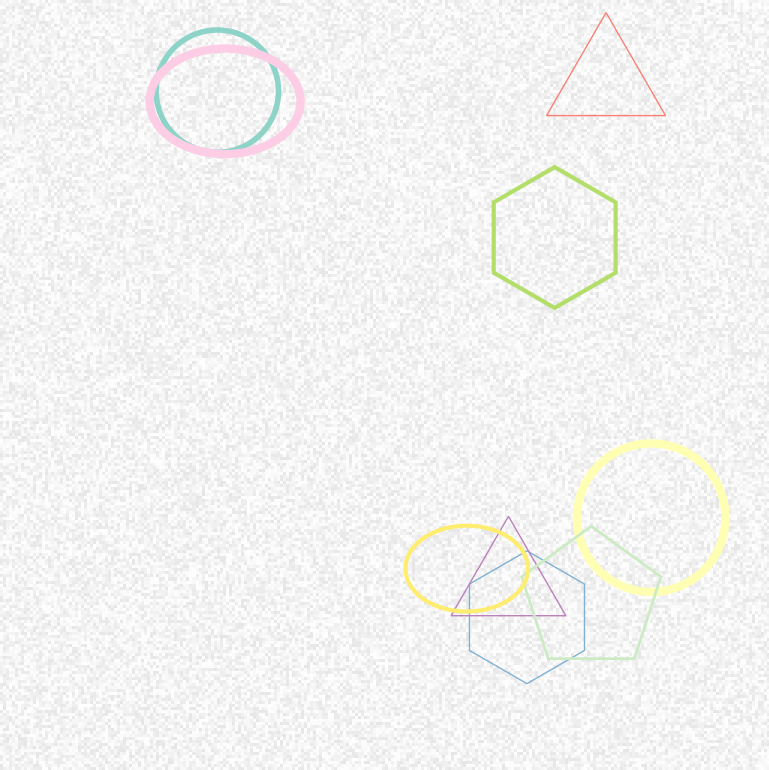[{"shape": "circle", "thickness": 2, "radius": 0.4, "center": [0.282, 0.882]}, {"shape": "circle", "thickness": 3, "radius": 0.48, "center": [0.846, 0.328]}, {"shape": "triangle", "thickness": 0.5, "radius": 0.45, "center": [0.787, 0.894]}, {"shape": "hexagon", "thickness": 0.5, "radius": 0.43, "center": [0.684, 0.198]}, {"shape": "hexagon", "thickness": 1.5, "radius": 0.46, "center": [0.72, 0.692]}, {"shape": "oval", "thickness": 3, "radius": 0.49, "center": [0.292, 0.868]}, {"shape": "triangle", "thickness": 0.5, "radius": 0.43, "center": [0.66, 0.243]}, {"shape": "pentagon", "thickness": 1, "radius": 0.48, "center": [0.768, 0.222]}, {"shape": "oval", "thickness": 1.5, "radius": 0.4, "center": [0.606, 0.262]}]